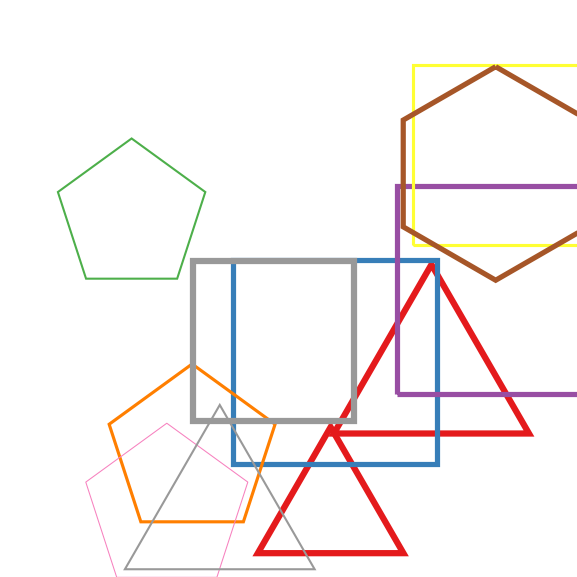[{"shape": "triangle", "thickness": 3, "radius": 0.98, "center": [0.747, 0.346]}, {"shape": "triangle", "thickness": 3, "radius": 0.73, "center": [0.573, 0.114]}, {"shape": "square", "thickness": 2.5, "radius": 0.88, "center": [0.58, 0.372]}, {"shape": "pentagon", "thickness": 1, "radius": 0.67, "center": [0.228, 0.625]}, {"shape": "square", "thickness": 2.5, "radius": 0.9, "center": [0.868, 0.497]}, {"shape": "pentagon", "thickness": 1.5, "radius": 0.76, "center": [0.333, 0.218]}, {"shape": "square", "thickness": 1.5, "radius": 0.78, "center": [0.872, 0.731]}, {"shape": "hexagon", "thickness": 2.5, "radius": 0.92, "center": [0.858, 0.699]}, {"shape": "pentagon", "thickness": 0.5, "radius": 0.74, "center": [0.289, 0.119]}, {"shape": "square", "thickness": 3, "radius": 0.69, "center": [0.474, 0.408]}, {"shape": "triangle", "thickness": 1, "radius": 0.95, "center": [0.381, 0.108]}]